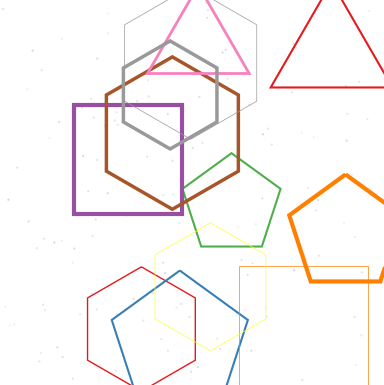[{"shape": "hexagon", "thickness": 1, "radius": 0.81, "center": [0.367, 0.145]}, {"shape": "triangle", "thickness": 1.5, "radius": 0.91, "center": [0.861, 0.864]}, {"shape": "pentagon", "thickness": 1.5, "radius": 0.93, "center": [0.467, 0.111]}, {"shape": "pentagon", "thickness": 1.5, "radius": 0.67, "center": [0.601, 0.468]}, {"shape": "square", "thickness": 3, "radius": 0.71, "center": [0.332, 0.586]}, {"shape": "square", "thickness": 0.5, "radius": 0.84, "center": [0.788, 0.141]}, {"shape": "pentagon", "thickness": 3, "radius": 0.77, "center": [0.898, 0.393]}, {"shape": "hexagon", "thickness": 0.5, "radius": 0.83, "center": [0.547, 0.255]}, {"shape": "hexagon", "thickness": 2.5, "radius": 0.99, "center": [0.448, 0.654]}, {"shape": "triangle", "thickness": 2, "radius": 0.76, "center": [0.515, 0.885]}, {"shape": "hexagon", "thickness": 0.5, "radius": 0.99, "center": [0.495, 0.836]}, {"shape": "hexagon", "thickness": 2.5, "radius": 0.7, "center": [0.442, 0.753]}]